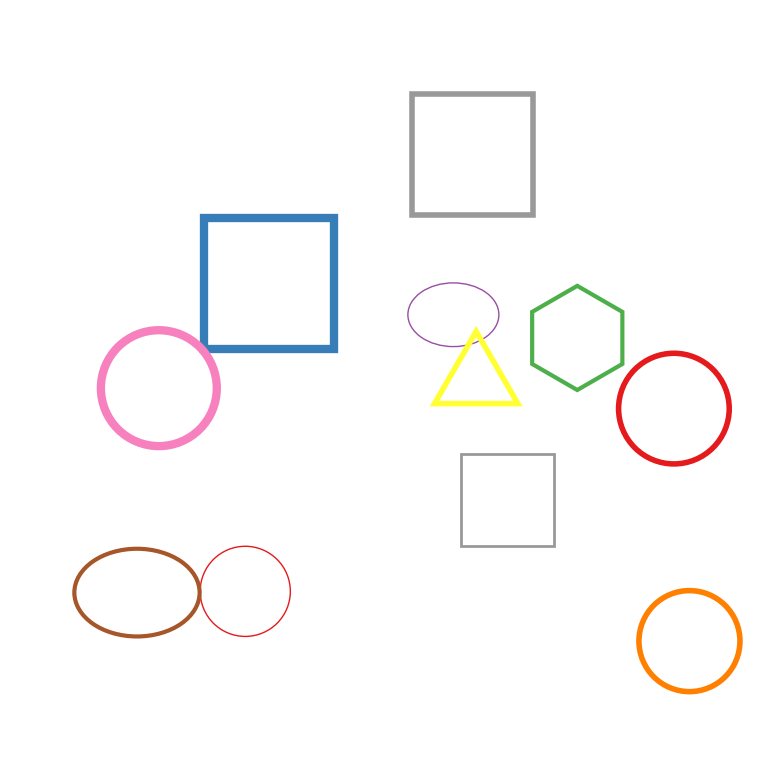[{"shape": "circle", "thickness": 0.5, "radius": 0.29, "center": [0.319, 0.232]}, {"shape": "circle", "thickness": 2, "radius": 0.36, "center": [0.875, 0.469]}, {"shape": "square", "thickness": 3, "radius": 0.42, "center": [0.35, 0.632]}, {"shape": "hexagon", "thickness": 1.5, "radius": 0.34, "center": [0.75, 0.561]}, {"shape": "oval", "thickness": 0.5, "radius": 0.3, "center": [0.589, 0.591]}, {"shape": "circle", "thickness": 2, "radius": 0.33, "center": [0.895, 0.167]}, {"shape": "triangle", "thickness": 2, "radius": 0.31, "center": [0.618, 0.507]}, {"shape": "oval", "thickness": 1.5, "radius": 0.41, "center": [0.178, 0.23]}, {"shape": "circle", "thickness": 3, "radius": 0.38, "center": [0.206, 0.496]}, {"shape": "square", "thickness": 1, "radius": 0.3, "center": [0.659, 0.351]}, {"shape": "square", "thickness": 2, "radius": 0.39, "center": [0.614, 0.8]}]